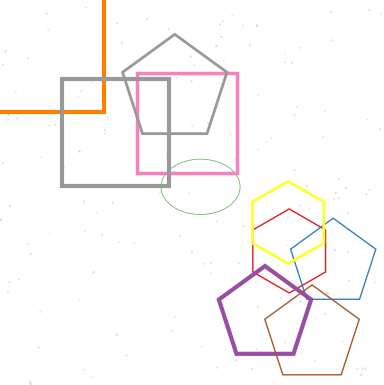[{"shape": "hexagon", "thickness": 1, "radius": 0.55, "center": [0.751, 0.348]}, {"shape": "pentagon", "thickness": 1, "radius": 0.58, "center": [0.865, 0.317]}, {"shape": "oval", "thickness": 0.5, "radius": 0.51, "center": [0.521, 0.515]}, {"shape": "pentagon", "thickness": 3, "radius": 0.63, "center": [0.688, 0.183]}, {"shape": "square", "thickness": 3, "radius": 0.75, "center": [0.121, 0.859]}, {"shape": "hexagon", "thickness": 2, "radius": 0.53, "center": [0.748, 0.422]}, {"shape": "pentagon", "thickness": 1, "radius": 0.64, "center": [0.81, 0.131]}, {"shape": "square", "thickness": 2.5, "radius": 0.65, "center": [0.485, 0.681]}, {"shape": "square", "thickness": 3, "radius": 0.69, "center": [0.3, 0.655]}, {"shape": "pentagon", "thickness": 2, "radius": 0.71, "center": [0.454, 0.768]}]